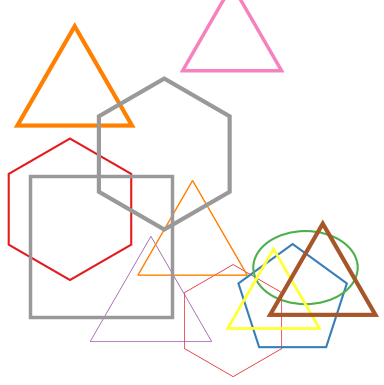[{"shape": "hexagon", "thickness": 1.5, "radius": 0.92, "center": [0.182, 0.456]}, {"shape": "hexagon", "thickness": 0.5, "radius": 0.73, "center": [0.606, 0.167]}, {"shape": "pentagon", "thickness": 1.5, "radius": 0.74, "center": [0.76, 0.218]}, {"shape": "oval", "thickness": 1.5, "radius": 0.68, "center": [0.793, 0.305]}, {"shape": "triangle", "thickness": 0.5, "radius": 0.91, "center": [0.392, 0.204]}, {"shape": "triangle", "thickness": 3, "radius": 0.86, "center": [0.194, 0.76]}, {"shape": "triangle", "thickness": 1, "radius": 0.82, "center": [0.5, 0.367]}, {"shape": "triangle", "thickness": 2, "radius": 0.69, "center": [0.71, 0.216]}, {"shape": "triangle", "thickness": 3, "radius": 0.79, "center": [0.838, 0.261]}, {"shape": "triangle", "thickness": 2.5, "radius": 0.74, "center": [0.603, 0.89]}, {"shape": "hexagon", "thickness": 3, "radius": 0.98, "center": [0.427, 0.6]}, {"shape": "square", "thickness": 2.5, "radius": 0.92, "center": [0.263, 0.36]}]